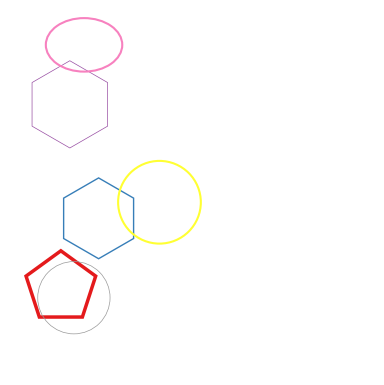[{"shape": "pentagon", "thickness": 2.5, "radius": 0.48, "center": [0.158, 0.253]}, {"shape": "hexagon", "thickness": 1, "radius": 0.52, "center": [0.256, 0.433]}, {"shape": "hexagon", "thickness": 0.5, "radius": 0.57, "center": [0.181, 0.729]}, {"shape": "circle", "thickness": 1.5, "radius": 0.54, "center": [0.414, 0.475]}, {"shape": "oval", "thickness": 1.5, "radius": 0.5, "center": [0.218, 0.883]}, {"shape": "circle", "thickness": 0.5, "radius": 0.47, "center": [0.192, 0.227]}]